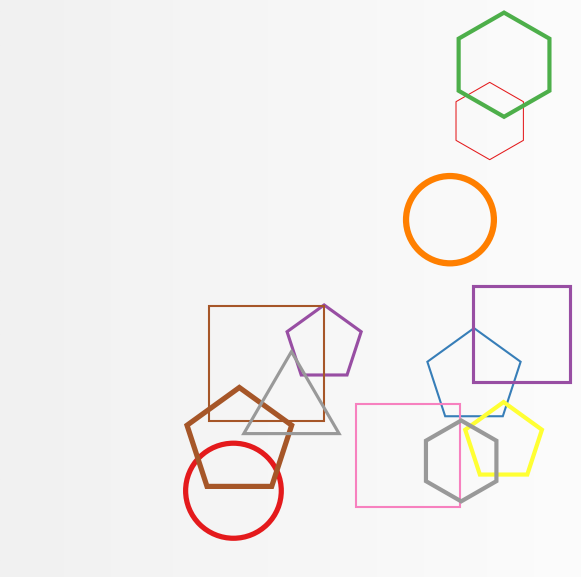[{"shape": "circle", "thickness": 2.5, "radius": 0.41, "center": [0.402, 0.149]}, {"shape": "hexagon", "thickness": 0.5, "radius": 0.33, "center": [0.843, 0.79]}, {"shape": "pentagon", "thickness": 1, "radius": 0.42, "center": [0.815, 0.347]}, {"shape": "hexagon", "thickness": 2, "radius": 0.45, "center": [0.867, 0.887]}, {"shape": "pentagon", "thickness": 1.5, "radius": 0.34, "center": [0.558, 0.404]}, {"shape": "square", "thickness": 1.5, "radius": 0.42, "center": [0.897, 0.421]}, {"shape": "circle", "thickness": 3, "radius": 0.38, "center": [0.774, 0.619]}, {"shape": "pentagon", "thickness": 2, "radius": 0.35, "center": [0.866, 0.234]}, {"shape": "square", "thickness": 1, "radius": 0.5, "center": [0.458, 0.369]}, {"shape": "pentagon", "thickness": 2.5, "radius": 0.47, "center": [0.412, 0.233]}, {"shape": "square", "thickness": 1, "radius": 0.45, "center": [0.702, 0.211]}, {"shape": "hexagon", "thickness": 2, "radius": 0.35, "center": [0.793, 0.201]}, {"shape": "triangle", "thickness": 1.5, "radius": 0.47, "center": [0.501, 0.296]}]